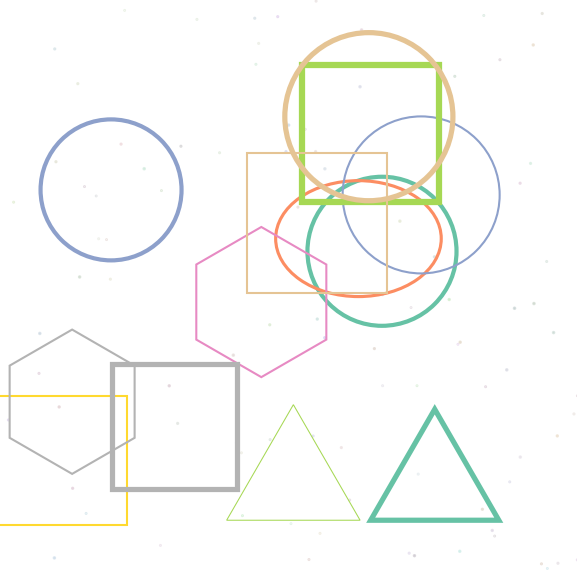[{"shape": "circle", "thickness": 2, "radius": 0.65, "center": [0.661, 0.564]}, {"shape": "triangle", "thickness": 2.5, "radius": 0.64, "center": [0.753, 0.162]}, {"shape": "oval", "thickness": 1.5, "radius": 0.72, "center": [0.621, 0.586]}, {"shape": "circle", "thickness": 1, "radius": 0.68, "center": [0.729, 0.662]}, {"shape": "circle", "thickness": 2, "radius": 0.61, "center": [0.192, 0.67]}, {"shape": "hexagon", "thickness": 1, "radius": 0.65, "center": [0.452, 0.476]}, {"shape": "triangle", "thickness": 0.5, "radius": 0.67, "center": [0.508, 0.165]}, {"shape": "square", "thickness": 3, "radius": 0.59, "center": [0.641, 0.768]}, {"shape": "square", "thickness": 1, "radius": 0.56, "center": [0.109, 0.202]}, {"shape": "square", "thickness": 1, "radius": 0.6, "center": [0.549, 0.613]}, {"shape": "circle", "thickness": 2.5, "radius": 0.73, "center": [0.639, 0.797]}, {"shape": "square", "thickness": 2.5, "radius": 0.54, "center": [0.303, 0.261]}, {"shape": "hexagon", "thickness": 1, "radius": 0.62, "center": [0.125, 0.303]}]